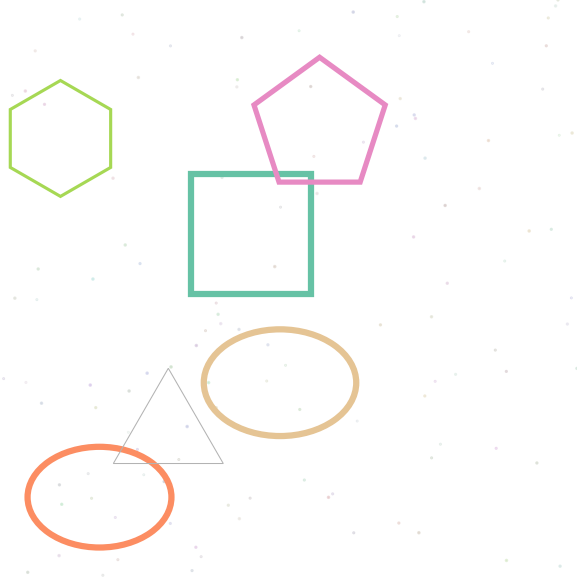[{"shape": "square", "thickness": 3, "radius": 0.52, "center": [0.435, 0.593]}, {"shape": "oval", "thickness": 3, "radius": 0.62, "center": [0.172, 0.138]}, {"shape": "pentagon", "thickness": 2.5, "radius": 0.6, "center": [0.553, 0.78]}, {"shape": "hexagon", "thickness": 1.5, "radius": 0.5, "center": [0.105, 0.759]}, {"shape": "oval", "thickness": 3, "radius": 0.66, "center": [0.485, 0.336]}, {"shape": "triangle", "thickness": 0.5, "radius": 0.55, "center": [0.291, 0.251]}]